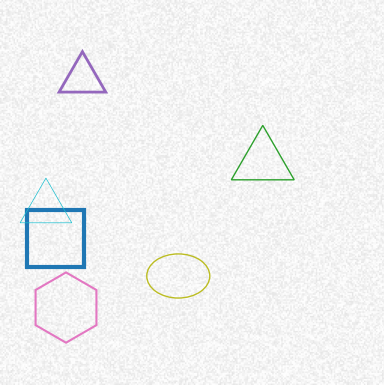[{"shape": "square", "thickness": 3, "radius": 0.37, "center": [0.144, 0.382]}, {"shape": "triangle", "thickness": 1, "radius": 0.47, "center": [0.683, 0.58]}, {"shape": "triangle", "thickness": 2, "radius": 0.35, "center": [0.214, 0.796]}, {"shape": "hexagon", "thickness": 1.5, "radius": 0.46, "center": [0.171, 0.201]}, {"shape": "oval", "thickness": 1, "radius": 0.41, "center": [0.463, 0.283]}, {"shape": "triangle", "thickness": 0.5, "radius": 0.39, "center": [0.119, 0.46]}]